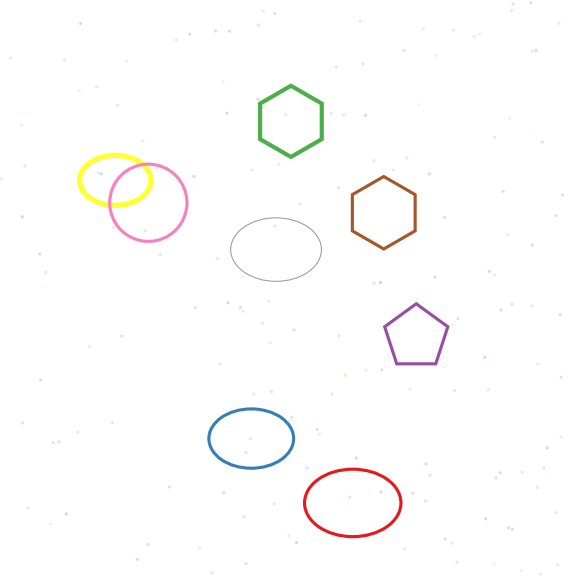[{"shape": "oval", "thickness": 1.5, "radius": 0.42, "center": [0.611, 0.128]}, {"shape": "oval", "thickness": 1.5, "radius": 0.37, "center": [0.435, 0.24]}, {"shape": "hexagon", "thickness": 2, "radius": 0.31, "center": [0.504, 0.789]}, {"shape": "pentagon", "thickness": 1.5, "radius": 0.29, "center": [0.721, 0.416]}, {"shape": "oval", "thickness": 2.5, "radius": 0.31, "center": [0.2, 0.687]}, {"shape": "hexagon", "thickness": 1.5, "radius": 0.31, "center": [0.665, 0.631]}, {"shape": "circle", "thickness": 1.5, "radius": 0.33, "center": [0.257, 0.648]}, {"shape": "oval", "thickness": 0.5, "radius": 0.39, "center": [0.478, 0.567]}]